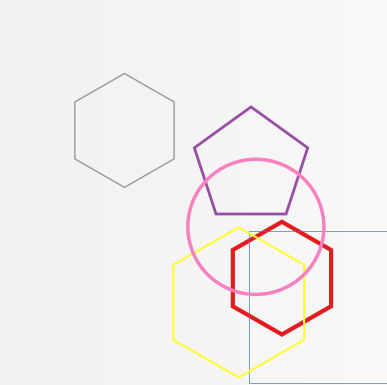[{"shape": "hexagon", "thickness": 3, "radius": 0.73, "center": [0.728, 0.278]}, {"shape": "square", "thickness": 0.5, "radius": 0.99, "center": [0.841, 0.202]}, {"shape": "pentagon", "thickness": 2, "radius": 0.77, "center": [0.648, 0.569]}, {"shape": "hexagon", "thickness": 1.5, "radius": 0.97, "center": [0.616, 0.215]}, {"shape": "circle", "thickness": 2.5, "radius": 0.88, "center": [0.66, 0.411]}, {"shape": "hexagon", "thickness": 1, "radius": 0.74, "center": [0.321, 0.661]}]